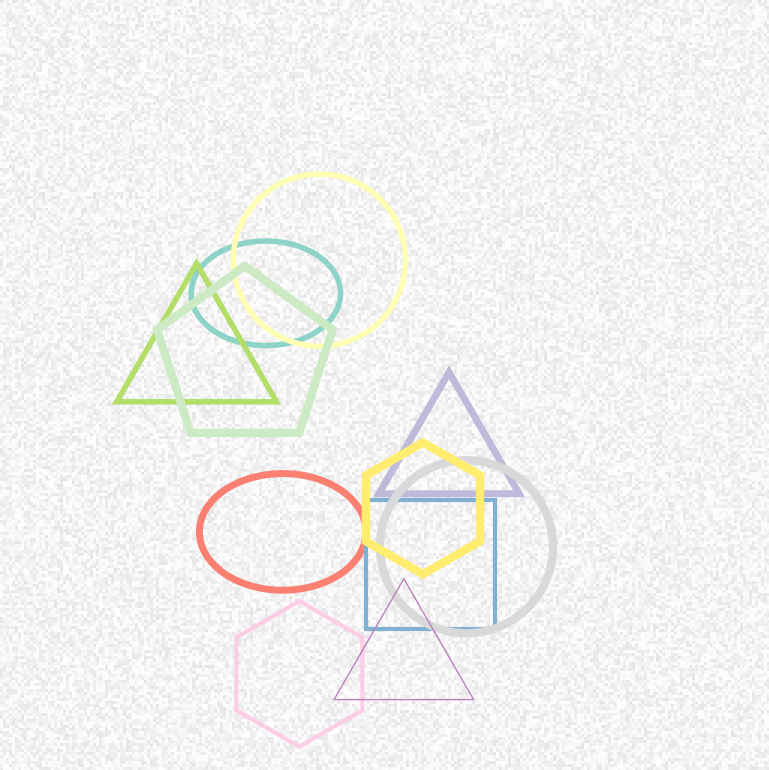[{"shape": "oval", "thickness": 2, "radius": 0.49, "center": [0.345, 0.619]}, {"shape": "circle", "thickness": 2, "radius": 0.56, "center": [0.415, 0.662]}, {"shape": "triangle", "thickness": 2.5, "radius": 0.53, "center": [0.583, 0.411]}, {"shape": "oval", "thickness": 2.5, "radius": 0.54, "center": [0.367, 0.309]}, {"shape": "square", "thickness": 1.5, "radius": 0.42, "center": [0.559, 0.267]}, {"shape": "triangle", "thickness": 2, "radius": 0.6, "center": [0.255, 0.538]}, {"shape": "hexagon", "thickness": 1.5, "radius": 0.47, "center": [0.389, 0.125]}, {"shape": "circle", "thickness": 3, "radius": 0.56, "center": [0.606, 0.29]}, {"shape": "triangle", "thickness": 0.5, "radius": 0.52, "center": [0.524, 0.144]}, {"shape": "pentagon", "thickness": 3, "radius": 0.6, "center": [0.318, 0.535]}, {"shape": "hexagon", "thickness": 3, "radius": 0.43, "center": [0.549, 0.34]}]